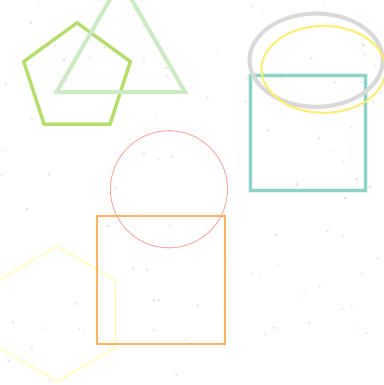[{"shape": "square", "thickness": 2.5, "radius": 0.75, "center": [0.8, 0.657]}, {"shape": "hexagon", "thickness": 1, "radius": 0.88, "center": [0.149, 0.185]}, {"shape": "circle", "thickness": 0.5, "radius": 0.76, "center": [0.439, 0.508]}, {"shape": "square", "thickness": 1.5, "radius": 0.83, "center": [0.417, 0.273]}, {"shape": "pentagon", "thickness": 2.5, "radius": 0.73, "center": [0.2, 0.795]}, {"shape": "oval", "thickness": 3, "radius": 0.87, "center": [0.821, 0.844]}, {"shape": "triangle", "thickness": 3, "radius": 0.96, "center": [0.314, 0.857]}, {"shape": "oval", "thickness": 1.5, "radius": 0.81, "center": [0.841, 0.82]}]